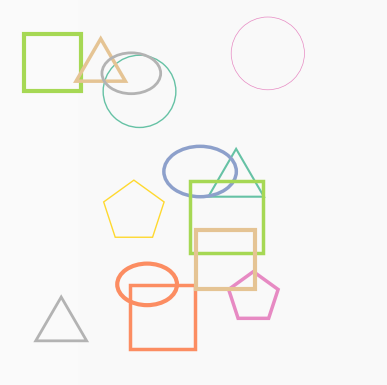[{"shape": "triangle", "thickness": 1.5, "radius": 0.41, "center": [0.609, 0.531]}, {"shape": "circle", "thickness": 1, "radius": 0.47, "center": [0.36, 0.763]}, {"shape": "square", "thickness": 2.5, "radius": 0.42, "center": [0.419, 0.177]}, {"shape": "oval", "thickness": 3, "radius": 0.39, "center": [0.38, 0.261]}, {"shape": "oval", "thickness": 2.5, "radius": 0.47, "center": [0.516, 0.554]}, {"shape": "circle", "thickness": 0.5, "radius": 0.47, "center": [0.691, 0.861]}, {"shape": "pentagon", "thickness": 2.5, "radius": 0.34, "center": [0.654, 0.227]}, {"shape": "square", "thickness": 2.5, "radius": 0.47, "center": [0.584, 0.437]}, {"shape": "square", "thickness": 3, "radius": 0.37, "center": [0.136, 0.837]}, {"shape": "pentagon", "thickness": 1, "radius": 0.41, "center": [0.346, 0.45]}, {"shape": "triangle", "thickness": 2.5, "radius": 0.37, "center": [0.26, 0.826]}, {"shape": "square", "thickness": 3, "radius": 0.38, "center": [0.582, 0.327]}, {"shape": "triangle", "thickness": 2, "radius": 0.38, "center": [0.158, 0.153]}, {"shape": "oval", "thickness": 2, "radius": 0.38, "center": [0.339, 0.81]}]